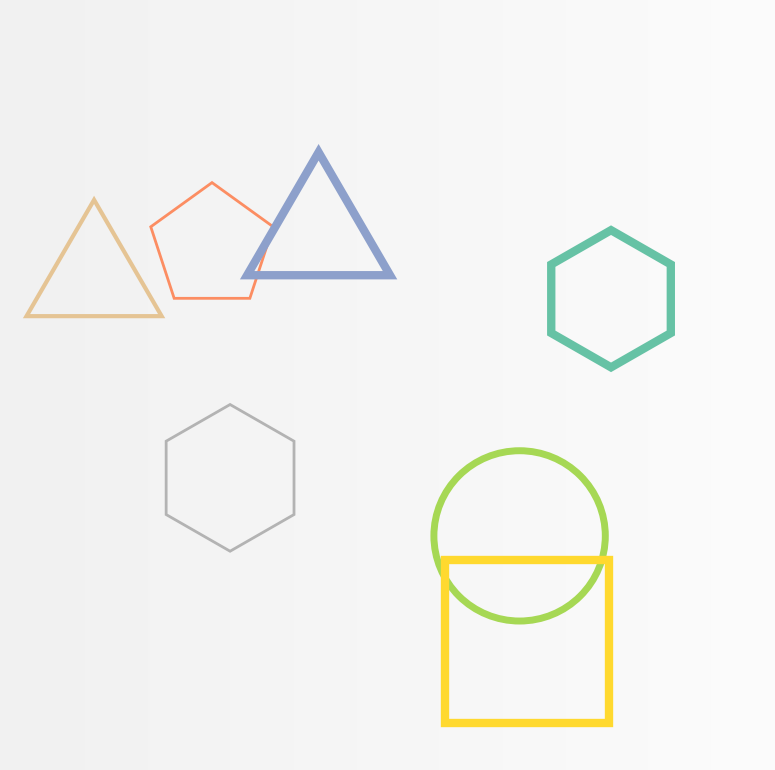[{"shape": "hexagon", "thickness": 3, "radius": 0.45, "center": [0.788, 0.612]}, {"shape": "pentagon", "thickness": 1, "radius": 0.42, "center": [0.274, 0.68]}, {"shape": "triangle", "thickness": 3, "radius": 0.53, "center": [0.411, 0.696]}, {"shape": "circle", "thickness": 2.5, "radius": 0.55, "center": [0.67, 0.304]}, {"shape": "square", "thickness": 3, "radius": 0.53, "center": [0.68, 0.167]}, {"shape": "triangle", "thickness": 1.5, "radius": 0.5, "center": [0.121, 0.64]}, {"shape": "hexagon", "thickness": 1, "radius": 0.48, "center": [0.297, 0.379]}]